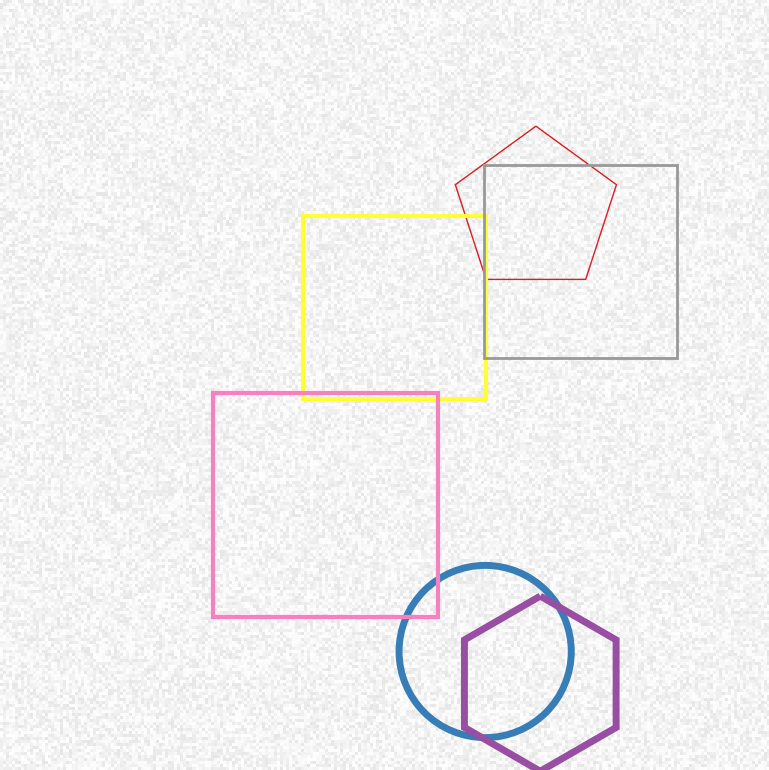[{"shape": "pentagon", "thickness": 0.5, "radius": 0.55, "center": [0.696, 0.726]}, {"shape": "circle", "thickness": 2.5, "radius": 0.56, "center": [0.63, 0.154]}, {"shape": "hexagon", "thickness": 2.5, "radius": 0.57, "center": [0.702, 0.112]}, {"shape": "square", "thickness": 1.5, "radius": 0.6, "center": [0.512, 0.601]}, {"shape": "square", "thickness": 1.5, "radius": 0.73, "center": [0.422, 0.344]}, {"shape": "square", "thickness": 1, "radius": 0.63, "center": [0.754, 0.66]}]